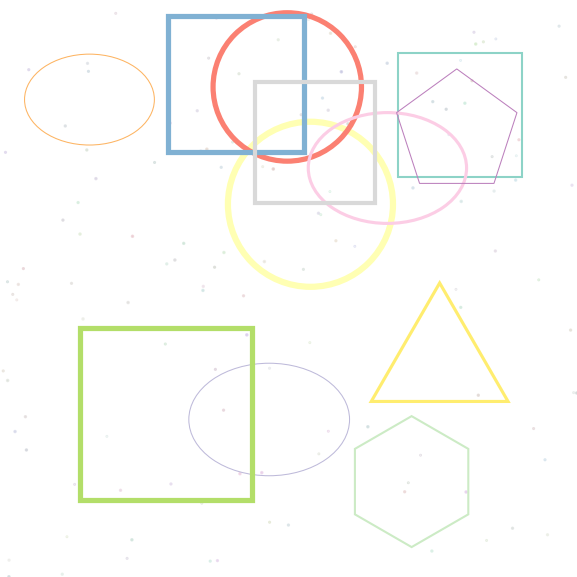[{"shape": "square", "thickness": 1, "radius": 0.54, "center": [0.796, 0.8]}, {"shape": "circle", "thickness": 3, "radius": 0.71, "center": [0.538, 0.645]}, {"shape": "oval", "thickness": 0.5, "radius": 0.7, "center": [0.466, 0.273]}, {"shape": "circle", "thickness": 2.5, "radius": 0.64, "center": [0.497, 0.849]}, {"shape": "square", "thickness": 2.5, "radius": 0.59, "center": [0.409, 0.854]}, {"shape": "oval", "thickness": 0.5, "radius": 0.56, "center": [0.155, 0.827]}, {"shape": "square", "thickness": 2.5, "radius": 0.75, "center": [0.287, 0.282]}, {"shape": "oval", "thickness": 1.5, "radius": 0.69, "center": [0.671, 0.708]}, {"shape": "square", "thickness": 2, "radius": 0.52, "center": [0.545, 0.752]}, {"shape": "pentagon", "thickness": 0.5, "radius": 0.55, "center": [0.791, 0.77]}, {"shape": "hexagon", "thickness": 1, "radius": 0.57, "center": [0.713, 0.165]}, {"shape": "triangle", "thickness": 1.5, "radius": 0.68, "center": [0.761, 0.372]}]